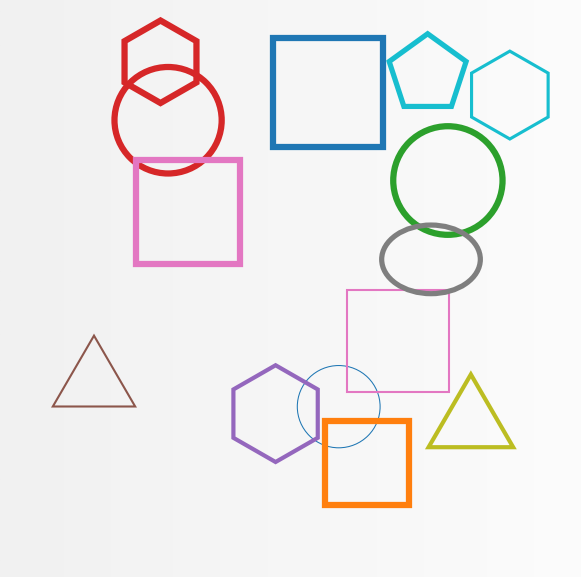[{"shape": "square", "thickness": 3, "radius": 0.47, "center": [0.564, 0.839]}, {"shape": "circle", "thickness": 0.5, "radius": 0.36, "center": [0.583, 0.295]}, {"shape": "square", "thickness": 3, "radius": 0.36, "center": [0.631, 0.197]}, {"shape": "circle", "thickness": 3, "radius": 0.47, "center": [0.771, 0.687]}, {"shape": "circle", "thickness": 3, "radius": 0.46, "center": [0.289, 0.791]}, {"shape": "hexagon", "thickness": 3, "radius": 0.36, "center": [0.276, 0.892]}, {"shape": "hexagon", "thickness": 2, "radius": 0.42, "center": [0.474, 0.283]}, {"shape": "triangle", "thickness": 1, "radius": 0.41, "center": [0.162, 0.336]}, {"shape": "square", "thickness": 1, "radius": 0.44, "center": [0.685, 0.409]}, {"shape": "square", "thickness": 3, "radius": 0.45, "center": [0.323, 0.632]}, {"shape": "oval", "thickness": 2.5, "radius": 0.42, "center": [0.742, 0.55]}, {"shape": "triangle", "thickness": 2, "radius": 0.42, "center": [0.81, 0.267]}, {"shape": "hexagon", "thickness": 1.5, "radius": 0.38, "center": [0.877, 0.835]}, {"shape": "pentagon", "thickness": 2.5, "radius": 0.35, "center": [0.736, 0.871]}]